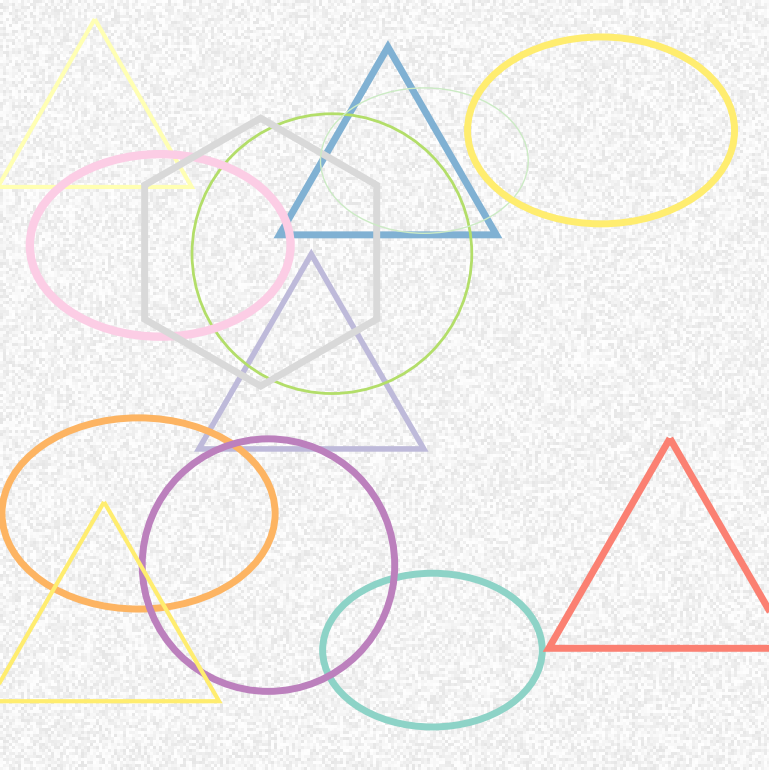[{"shape": "oval", "thickness": 2.5, "radius": 0.71, "center": [0.562, 0.156]}, {"shape": "triangle", "thickness": 1.5, "radius": 0.73, "center": [0.123, 0.83]}, {"shape": "triangle", "thickness": 2, "radius": 0.84, "center": [0.404, 0.501]}, {"shape": "triangle", "thickness": 2.5, "radius": 0.91, "center": [0.87, 0.249]}, {"shape": "triangle", "thickness": 2.5, "radius": 0.81, "center": [0.504, 0.776]}, {"shape": "oval", "thickness": 2.5, "radius": 0.89, "center": [0.18, 0.333]}, {"shape": "circle", "thickness": 1, "radius": 0.91, "center": [0.431, 0.671]}, {"shape": "oval", "thickness": 3, "radius": 0.85, "center": [0.208, 0.681]}, {"shape": "hexagon", "thickness": 2.5, "radius": 0.87, "center": [0.339, 0.673]}, {"shape": "circle", "thickness": 2.5, "radius": 0.82, "center": [0.349, 0.266]}, {"shape": "oval", "thickness": 0.5, "radius": 0.67, "center": [0.551, 0.791]}, {"shape": "triangle", "thickness": 1.5, "radius": 0.86, "center": [0.135, 0.176]}, {"shape": "oval", "thickness": 2.5, "radius": 0.87, "center": [0.781, 0.831]}]